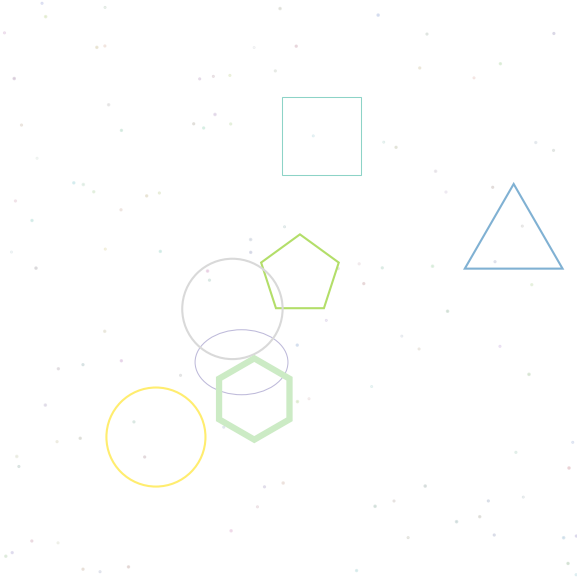[{"shape": "square", "thickness": 0.5, "radius": 0.34, "center": [0.557, 0.763]}, {"shape": "oval", "thickness": 0.5, "radius": 0.4, "center": [0.418, 0.372]}, {"shape": "triangle", "thickness": 1, "radius": 0.49, "center": [0.889, 0.583]}, {"shape": "pentagon", "thickness": 1, "radius": 0.35, "center": [0.519, 0.523]}, {"shape": "circle", "thickness": 1, "radius": 0.43, "center": [0.402, 0.464]}, {"shape": "hexagon", "thickness": 3, "radius": 0.35, "center": [0.44, 0.308]}, {"shape": "circle", "thickness": 1, "radius": 0.43, "center": [0.27, 0.242]}]